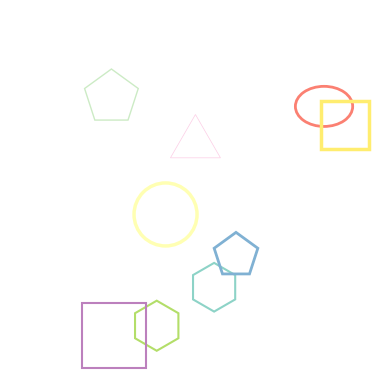[{"shape": "hexagon", "thickness": 1.5, "radius": 0.32, "center": [0.556, 0.254]}, {"shape": "circle", "thickness": 2.5, "radius": 0.41, "center": [0.43, 0.443]}, {"shape": "oval", "thickness": 2, "radius": 0.37, "center": [0.842, 0.724]}, {"shape": "pentagon", "thickness": 2, "radius": 0.3, "center": [0.613, 0.337]}, {"shape": "hexagon", "thickness": 1.5, "radius": 0.33, "center": [0.407, 0.154]}, {"shape": "triangle", "thickness": 0.5, "radius": 0.38, "center": [0.508, 0.628]}, {"shape": "square", "thickness": 1.5, "radius": 0.42, "center": [0.296, 0.129]}, {"shape": "pentagon", "thickness": 1, "radius": 0.37, "center": [0.289, 0.747]}, {"shape": "square", "thickness": 2.5, "radius": 0.31, "center": [0.896, 0.675]}]